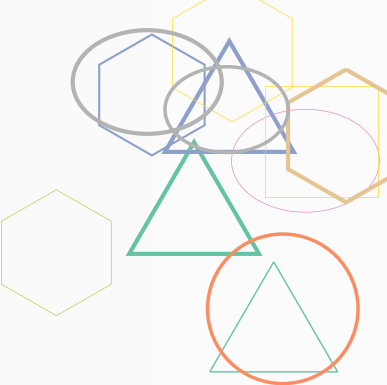[{"shape": "triangle", "thickness": 3, "radius": 0.97, "center": [0.501, 0.437]}, {"shape": "triangle", "thickness": 1, "radius": 0.95, "center": [0.706, 0.129]}, {"shape": "circle", "thickness": 2.5, "radius": 0.97, "center": [0.73, 0.198]}, {"shape": "hexagon", "thickness": 1.5, "radius": 0.79, "center": [0.392, 0.753]}, {"shape": "triangle", "thickness": 3, "radius": 0.96, "center": [0.592, 0.701]}, {"shape": "oval", "thickness": 0.5, "radius": 0.95, "center": [0.788, 0.582]}, {"shape": "hexagon", "thickness": 0.5, "radius": 0.82, "center": [0.145, 0.344]}, {"shape": "hexagon", "thickness": 0.5, "radius": 0.89, "center": [0.599, 0.862]}, {"shape": "square", "thickness": 0.5, "radius": 0.72, "center": [0.83, 0.632]}, {"shape": "hexagon", "thickness": 3, "radius": 0.86, "center": [0.893, 0.647]}, {"shape": "oval", "thickness": 3, "radius": 0.96, "center": [0.38, 0.787]}, {"shape": "oval", "thickness": 2.5, "radius": 0.8, "center": [0.585, 0.715]}]